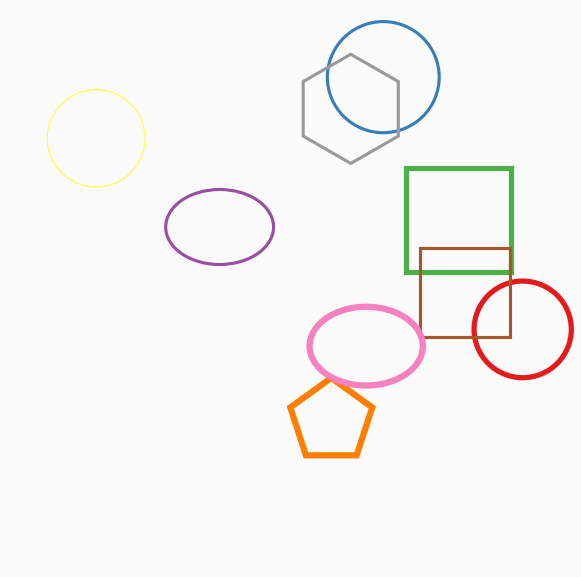[{"shape": "circle", "thickness": 2.5, "radius": 0.42, "center": [0.899, 0.429]}, {"shape": "circle", "thickness": 1.5, "radius": 0.48, "center": [0.659, 0.866]}, {"shape": "square", "thickness": 2.5, "radius": 0.45, "center": [0.788, 0.618]}, {"shape": "oval", "thickness": 1.5, "radius": 0.46, "center": [0.378, 0.606]}, {"shape": "pentagon", "thickness": 3, "radius": 0.37, "center": [0.57, 0.271]}, {"shape": "circle", "thickness": 0.5, "radius": 0.42, "center": [0.165, 0.76]}, {"shape": "square", "thickness": 1.5, "radius": 0.39, "center": [0.8, 0.493]}, {"shape": "oval", "thickness": 3, "radius": 0.49, "center": [0.63, 0.4]}, {"shape": "hexagon", "thickness": 1.5, "radius": 0.47, "center": [0.603, 0.811]}]